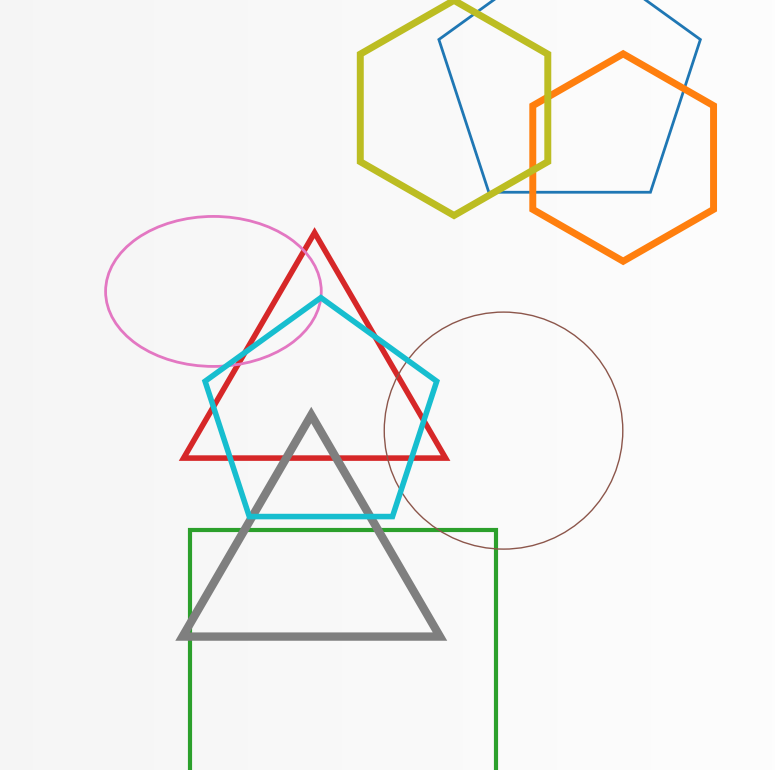[{"shape": "pentagon", "thickness": 1, "radius": 0.89, "center": [0.735, 0.894]}, {"shape": "hexagon", "thickness": 2.5, "radius": 0.67, "center": [0.804, 0.795]}, {"shape": "square", "thickness": 1.5, "radius": 0.99, "center": [0.442, 0.114]}, {"shape": "triangle", "thickness": 2, "radius": 0.98, "center": [0.406, 0.503]}, {"shape": "circle", "thickness": 0.5, "radius": 0.77, "center": [0.65, 0.441]}, {"shape": "oval", "thickness": 1, "radius": 0.7, "center": [0.275, 0.622]}, {"shape": "triangle", "thickness": 3, "radius": 0.96, "center": [0.402, 0.269]}, {"shape": "hexagon", "thickness": 2.5, "radius": 0.7, "center": [0.586, 0.86]}, {"shape": "pentagon", "thickness": 2, "radius": 0.79, "center": [0.414, 0.456]}]